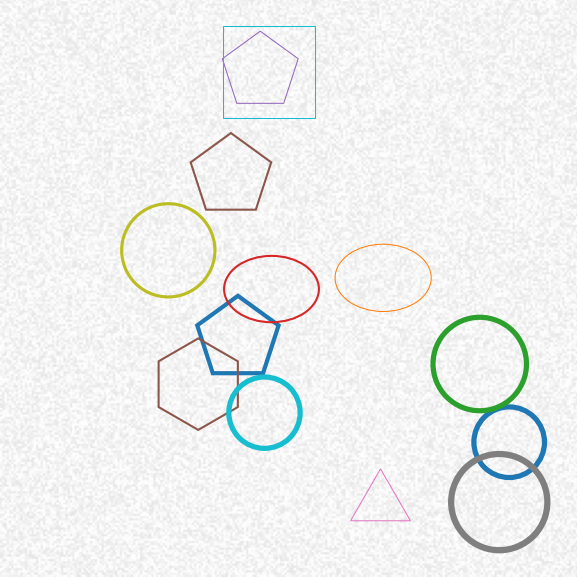[{"shape": "circle", "thickness": 2.5, "radius": 0.31, "center": [0.882, 0.233]}, {"shape": "pentagon", "thickness": 2, "radius": 0.37, "center": [0.412, 0.413]}, {"shape": "oval", "thickness": 0.5, "radius": 0.42, "center": [0.663, 0.518]}, {"shape": "circle", "thickness": 2.5, "radius": 0.4, "center": [0.831, 0.369]}, {"shape": "oval", "thickness": 1, "radius": 0.41, "center": [0.47, 0.499]}, {"shape": "pentagon", "thickness": 0.5, "radius": 0.35, "center": [0.451, 0.876]}, {"shape": "hexagon", "thickness": 1, "radius": 0.4, "center": [0.343, 0.334]}, {"shape": "pentagon", "thickness": 1, "radius": 0.37, "center": [0.4, 0.695]}, {"shape": "triangle", "thickness": 0.5, "radius": 0.3, "center": [0.659, 0.127]}, {"shape": "circle", "thickness": 3, "radius": 0.42, "center": [0.865, 0.13]}, {"shape": "circle", "thickness": 1.5, "radius": 0.4, "center": [0.291, 0.566]}, {"shape": "circle", "thickness": 2.5, "radius": 0.31, "center": [0.458, 0.285]}, {"shape": "square", "thickness": 0.5, "radius": 0.4, "center": [0.466, 0.875]}]